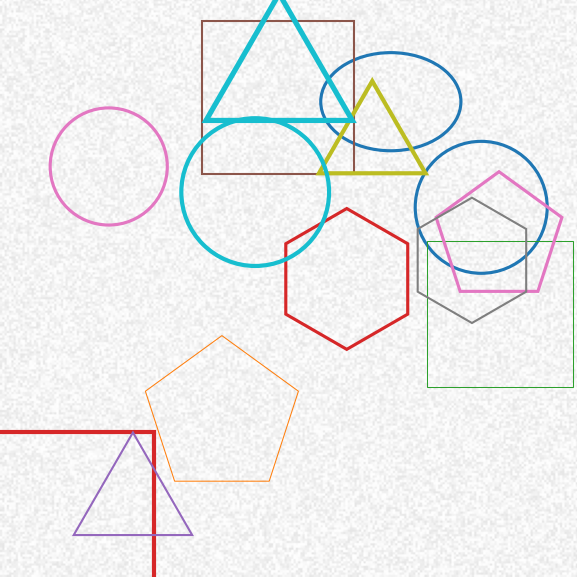[{"shape": "oval", "thickness": 1.5, "radius": 0.61, "center": [0.677, 0.823]}, {"shape": "circle", "thickness": 1.5, "radius": 0.57, "center": [0.833, 0.64]}, {"shape": "pentagon", "thickness": 0.5, "radius": 0.7, "center": [0.384, 0.279]}, {"shape": "square", "thickness": 0.5, "radius": 0.63, "center": [0.865, 0.456]}, {"shape": "hexagon", "thickness": 1.5, "radius": 0.61, "center": [0.6, 0.516]}, {"shape": "square", "thickness": 2, "radius": 0.7, "center": [0.127, 0.11]}, {"shape": "triangle", "thickness": 1, "radius": 0.59, "center": [0.23, 0.132]}, {"shape": "square", "thickness": 1, "radius": 0.66, "center": [0.481, 0.83]}, {"shape": "pentagon", "thickness": 1.5, "radius": 0.57, "center": [0.864, 0.587]}, {"shape": "circle", "thickness": 1.5, "radius": 0.51, "center": [0.188, 0.711]}, {"shape": "hexagon", "thickness": 1, "radius": 0.54, "center": [0.817, 0.548]}, {"shape": "triangle", "thickness": 2, "radius": 0.53, "center": [0.645, 0.752]}, {"shape": "circle", "thickness": 2, "radius": 0.64, "center": [0.442, 0.667]}, {"shape": "triangle", "thickness": 2.5, "radius": 0.73, "center": [0.483, 0.864]}]